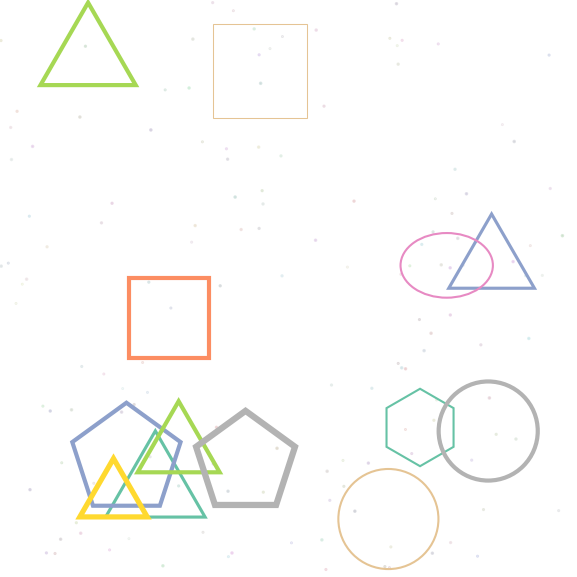[{"shape": "triangle", "thickness": 1.5, "radius": 0.5, "center": [0.269, 0.154]}, {"shape": "hexagon", "thickness": 1, "radius": 0.34, "center": [0.727, 0.259]}, {"shape": "square", "thickness": 2, "radius": 0.35, "center": [0.292, 0.448]}, {"shape": "pentagon", "thickness": 2, "radius": 0.49, "center": [0.219, 0.203]}, {"shape": "triangle", "thickness": 1.5, "radius": 0.43, "center": [0.851, 0.543]}, {"shape": "oval", "thickness": 1, "radius": 0.4, "center": [0.774, 0.54]}, {"shape": "triangle", "thickness": 2, "radius": 0.48, "center": [0.153, 0.899]}, {"shape": "triangle", "thickness": 2, "radius": 0.41, "center": [0.309, 0.222]}, {"shape": "triangle", "thickness": 2.5, "radius": 0.34, "center": [0.197, 0.138]}, {"shape": "square", "thickness": 0.5, "radius": 0.41, "center": [0.451, 0.877]}, {"shape": "circle", "thickness": 1, "radius": 0.43, "center": [0.673, 0.1]}, {"shape": "circle", "thickness": 2, "radius": 0.43, "center": [0.845, 0.253]}, {"shape": "pentagon", "thickness": 3, "radius": 0.45, "center": [0.425, 0.198]}]